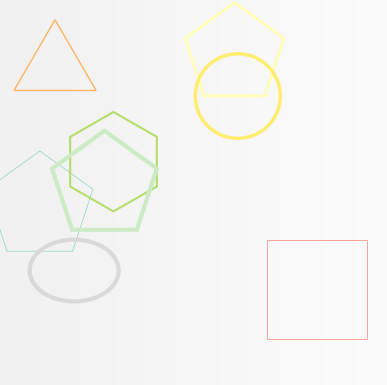[{"shape": "pentagon", "thickness": 0.5, "radius": 0.72, "center": [0.103, 0.464]}, {"shape": "pentagon", "thickness": 2, "radius": 0.67, "center": [0.605, 0.859]}, {"shape": "square", "thickness": 0.5, "radius": 0.64, "center": [0.818, 0.248]}, {"shape": "triangle", "thickness": 1, "radius": 0.61, "center": [0.142, 0.826]}, {"shape": "hexagon", "thickness": 1.5, "radius": 0.65, "center": [0.293, 0.58]}, {"shape": "oval", "thickness": 3, "radius": 0.57, "center": [0.191, 0.297]}, {"shape": "pentagon", "thickness": 3, "radius": 0.71, "center": [0.27, 0.518]}, {"shape": "circle", "thickness": 2.5, "radius": 0.55, "center": [0.614, 0.751]}]